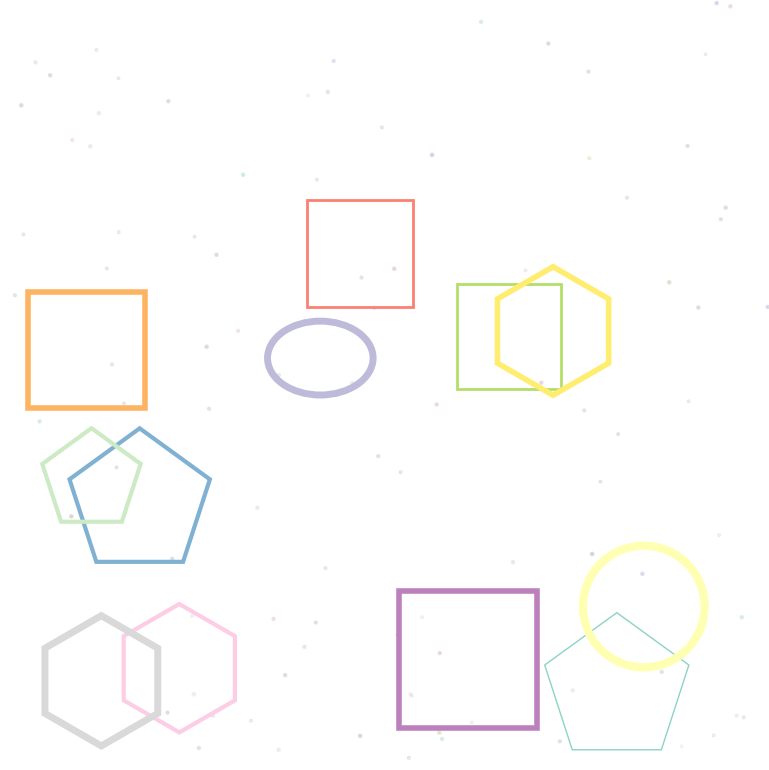[{"shape": "pentagon", "thickness": 0.5, "radius": 0.49, "center": [0.801, 0.106]}, {"shape": "circle", "thickness": 3, "radius": 0.39, "center": [0.836, 0.212]}, {"shape": "oval", "thickness": 2.5, "radius": 0.34, "center": [0.416, 0.535]}, {"shape": "square", "thickness": 1, "radius": 0.35, "center": [0.467, 0.671]}, {"shape": "pentagon", "thickness": 1.5, "radius": 0.48, "center": [0.181, 0.348]}, {"shape": "square", "thickness": 2, "radius": 0.38, "center": [0.112, 0.545]}, {"shape": "square", "thickness": 1, "radius": 0.34, "center": [0.661, 0.563]}, {"shape": "hexagon", "thickness": 1.5, "radius": 0.42, "center": [0.233, 0.132]}, {"shape": "hexagon", "thickness": 2.5, "radius": 0.42, "center": [0.132, 0.116]}, {"shape": "square", "thickness": 2, "radius": 0.45, "center": [0.608, 0.143]}, {"shape": "pentagon", "thickness": 1.5, "radius": 0.34, "center": [0.119, 0.377]}, {"shape": "hexagon", "thickness": 2, "radius": 0.42, "center": [0.718, 0.57]}]